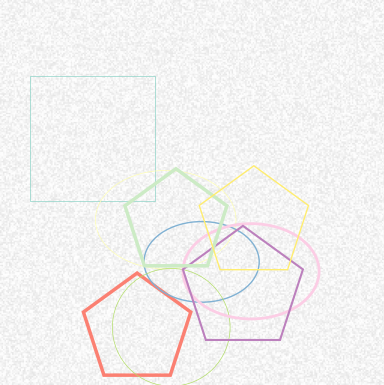[{"shape": "square", "thickness": 0.5, "radius": 0.81, "center": [0.24, 0.64]}, {"shape": "oval", "thickness": 0.5, "radius": 0.91, "center": [0.43, 0.429]}, {"shape": "pentagon", "thickness": 2.5, "radius": 0.73, "center": [0.356, 0.144]}, {"shape": "oval", "thickness": 1, "radius": 0.75, "center": [0.524, 0.32]}, {"shape": "circle", "thickness": 0.5, "radius": 0.76, "center": [0.445, 0.15]}, {"shape": "oval", "thickness": 2, "radius": 0.88, "center": [0.652, 0.295]}, {"shape": "pentagon", "thickness": 1.5, "radius": 0.82, "center": [0.631, 0.25]}, {"shape": "pentagon", "thickness": 2.5, "radius": 0.7, "center": [0.457, 0.422]}, {"shape": "pentagon", "thickness": 1, "radius": 0.75, "center": [0.659, 0.42]}]